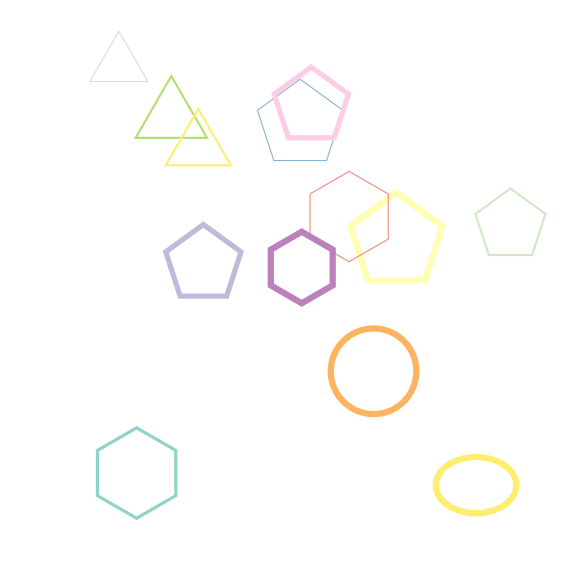[{"shape": "hexagon", "thickness": 1.5, "radius": 0.39, "center": [0.237, 0.18]}, {"shape": "pentagon", "thickness": 3, "radius": 0.42, "center": [0.686, 0.582]}, {"shape": "pentagon", "thickness": 2.5, "radius": 0.34, "center": [0.352, 0.542]}, {"shape": "hexagon", "thickness": 0.5, "radius": 0.39, "center": [0.605, 0.624]}, {"shape": "pentagon", "thickness": 0.5, "radius": 0.39, "center": [0.52, 0.784]}, {"shape": "circle", "thickness": 3, "radius": 0.37, "center": [0.647, 0.356]}, {"shape": "triangle", "thickness": 1, "radius": 0.36, "center": [0.297, 0.796]}, {"shape": "pentagon", "thickness": 2.5, "radius": 0.34, "center": [0.539, 0.815]}, {"shape": "triangle", "thickness": 0.5, "radius": 0.29, "center": [0.206, 0.887]}, {"shape": "hexagon", "thickness": 3, "radius": 0.31, "center": [0.522, 0.536]}, {"shape": "pentagon", "thickness": 1, "radius": 0.32, "center": [0.884, 0.609]}, {"shape": "oval", "thickness": 3, "radius": 0.35, "center": [0.824, 0.159]}, {"shape": "triangle", "thickness": 1, "radius": 0.33, "center": [0.343, 0.745]}]